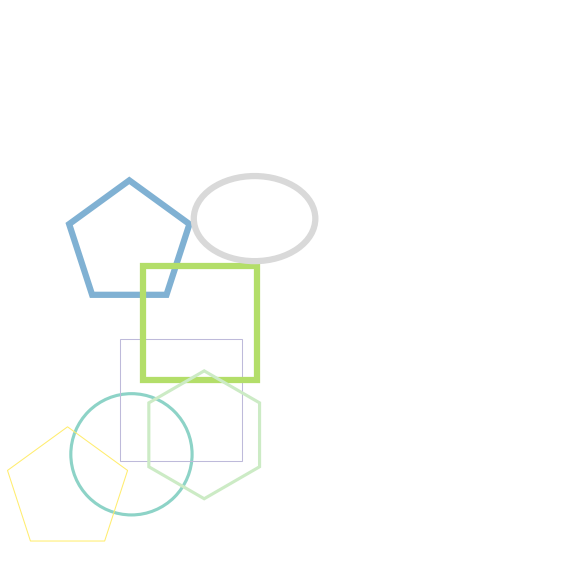[{"shape": "circle", "thickness": 1.5, "radius": 0.52, "center": [0.228, 0.212]}, {"shape": "square", "thickness": 0.5, "radius": 0.53, "center": [0.314, 0.306]}, {"shape": "pentagon", "thickness": 3, "radius": 0.55, "center": [0.224, 0.577]}, {"shape": "square", "thickness": 3, "radius": 0.49, "center": [0.346, 0.439]}, {"shape": "oval", "thickness": 3, "radius": 0.53, "center": [0.441, 0.621]}, {"shape": "hexagon", "thickness": 1.5, "radius": 0.55, "center": [0.354, 0.246]}, {"shape": "pentagon", "thickness": 0.5, "radius": 0.55, "center": [0.117, 0.151]}]